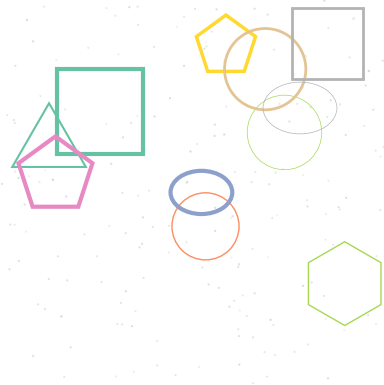[{"shape": "triangle", "thickness": 1.5, "radius": 0.55, "center": [0.127, 0.622]}, {"shape": "square", "thickness": 3, "radius": 0.55, "center": [0.26, 0.711]}, {"shape": "circle", "thickness": 1, "radius": 0.44, "center": [0.534, 0.412]}, {"shape": "oval", "thickness": 3, "radius": 0.4, "center": [0.523, 0.5]}, {"shape": "pentagon", "thickness": 3, "radius": 0.51, "center": [0.144, 0.545]}, {"shape": "hexagon", "thickness": 1, "radius": 0.54, "center": [0.895, 0.263]}, {"shape": "circle", "thickness": 0.5, "radius": 0.48, "center": [0.739, 0.656]}, {"shape": "pentagon", "thickness": 2.5, "radius": 0.4, "center": [0.587, 0.88]}, {"shape": "circle", "thickness": 2, "radius": 0.53, "center": [0.689, 0.82]}, {"shape": "oval", "thickness": 0.5, "radius": 0.48, "center": [0.779, 0.719]}, {"shape": "square", "thickness": 2, "radius": 0.46, "center": [0.852, 0.886]}]